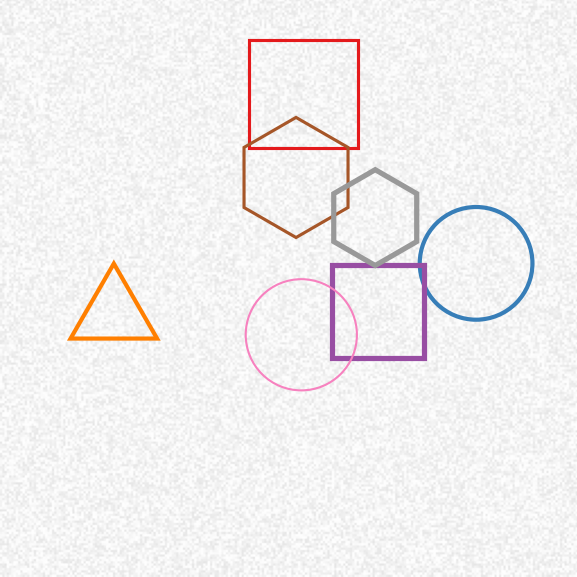[{"shape": "square", "thickness": 1.5, "radius": 0.47, "center": [0.525, 0.836]}, {"shape": "circle", "thickness": 2, "radius": 0.49, "center": [0.824, 0.543]}, {"shape": "square", "thickness": 2.5, "radius": 0.4, "center": [0.655, 0.46]}, {"shape": "triangle", "thickness": 2, "radius": 0.43, "center": [0.197, 0.456]}, {"shape": "hexagon", "thickness": 1.5, "radius": 0.52, "center": [0.513, 0.692]}, {"shape": "circle", "thickness": 1, "radius": 0.48, "center": [0.522, 0.419]}, {"shape": "hexagon", "thickness": 2.5, "radius": 0.41, "center": [0.65, 0.622]}]